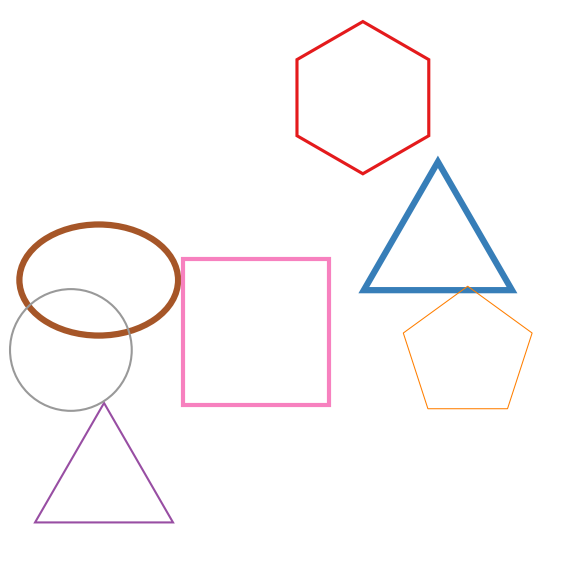[{"shape": "hexagon", "thickness": 1.5, "radius": 0.66, "center": [0.628, 0.83]}, {"shape": "triangle", "thickness": 3, "radius": 0.74, "center": [0.758, 0.571]}, {"shape": "triangle", "thickness": 1, "radius": 0.69, "center": [0.18, 0.163]}, {"shape": "pentagon", "thickness": 0.5, "radius": 0.59, "center": [0.81, 0.386]}, {"shape": "oval", "thickness": 3, "radius": 0.69, "center": [0.171, 0.514]}, {"shape": "square", "thickness": 2, "radius": 0.63, "center": [0.443, 0.425]}, {"shape": "circle", "thickness": 1, "radius": 0.53, "center": [0.123, 0.393]}]